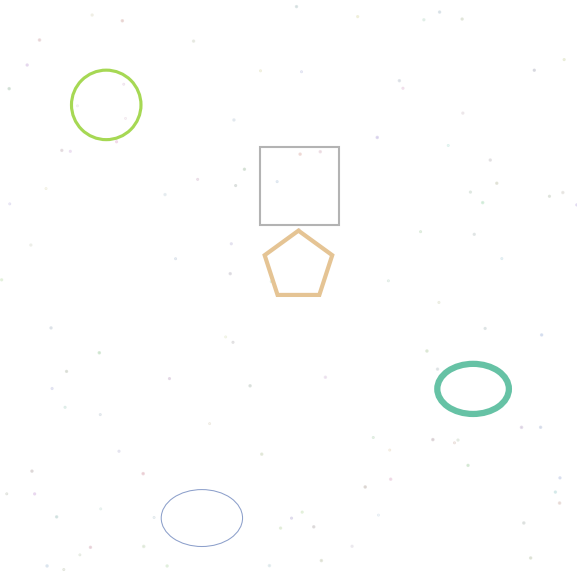[{"shape": "oval", "thickness": 3, "radius": 0.31, "center": [0.819, 0.326]}, {"shape": "oval", "thickness": 0.5, "radius": 0.35, "center": [0.35, 0.102]}, {"shape": "circle", "thickness": 1.5, "radius": 0.3, "center": [0.184, 0.817]}, {"shape": "pentagon", "thickness": 2, "radius": 0.31, "center": [0.517, 0.538]}, {"shape": "square", "thickness": 1, "radius": 0.34, "center": [0.518, 0.677]}]